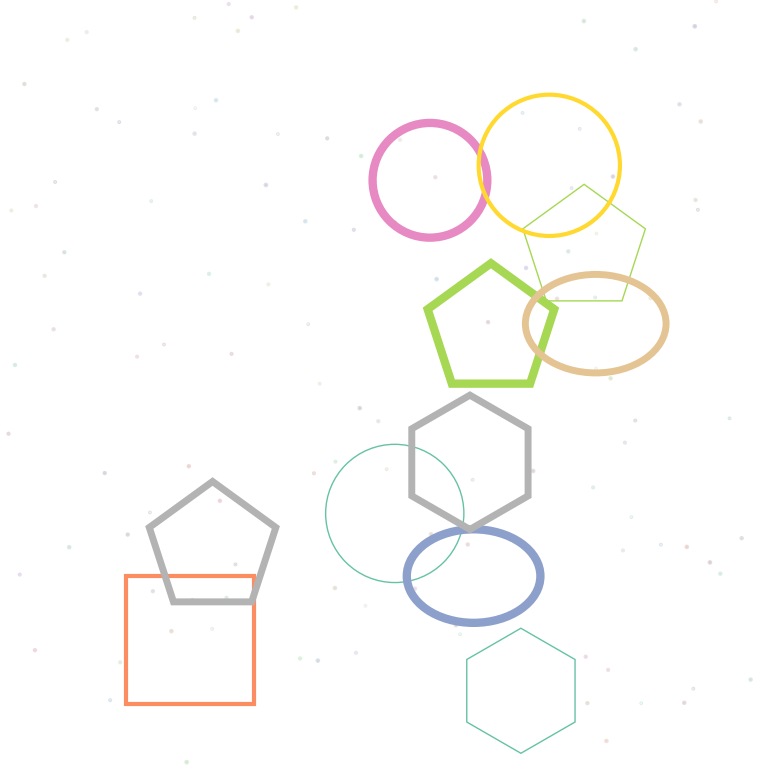[{"shape": "hexagon", "thickness": 0.5, "radius": 0.41, "center": [0.676, 0.103]}, {"shape": "circle", "thickness": 0.5, "radius": 0.45, "center": [0.513, 0.333]}, {"shape": "square", "thickness": 1.5, "radius": 0.42, "center": [0.246, 0.169]}, {"shape": "oval", "thickness": 3, "radius": 0.43, "center": [0.615, 0.252]}, {"shape": "circle", "thickness": 3, "radius": 0.37, "center": [0.558, 0.766]}, {"shape": "pentagon", "thickness": 3, "radius": 0.43, "center": [0.638, 0.572]}, {"shape": "pentagon", "thickness": 0.5, "radius": 0.42, "center": [0.759, 0.677]}, {"shape": "circle", "thickness": 1.5, "radius": 0.46, "center": [0.713, 0.785]}, {"shape": "oval", "thickness": 2.5, "radius": 0.46, "center": [0.774, 0.58]}, {"shape": "hexagon", "thickness": 2.5, "radius": 0.44, "center": [0.61, 0.4]}, {"shape": "pentagon", "thickness": 2.5, "radius": 0.43, "center": [0.276, 0.288]}]